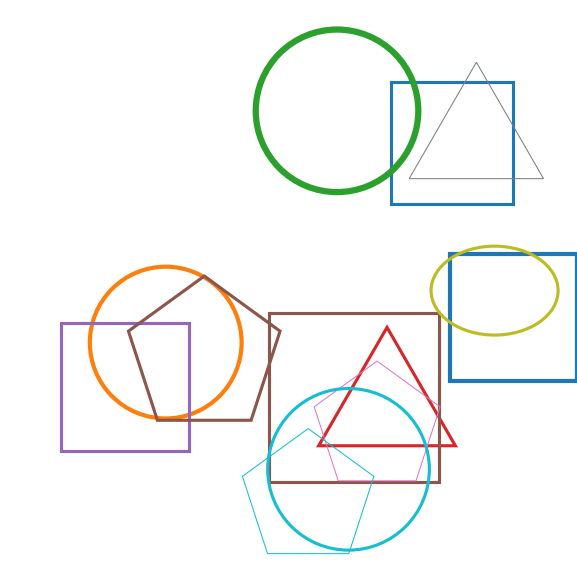[{"shape": "square", "thickness": 2, "radius": 0.55, "center": [0.889, 0.449]}, {"shape": "square", "thickness": 1.5, "radius": 0.53, "center": [0.783, 0.751]}, {"shape": "circle", "thickness": 2, "radius": 0.66, "center": [0.287, 0.406]}, {"shape": "circle", "thickness": 3, "radius": 0.7, "center": [0.584, 0.807]}, {"shape": "triangle", "thickness": 1.5, "radius": 0.68, "center": [0.67, 0.296]}, {"shape": "square", "thickness": 1.5, "radius": 0.55, "center": [0.217, 0.329]}, {"shape": "square", "thickness": 1.5, "radius": 0.73, "center": [0.613, 0.311]}, {"shape": "pentagon", "thickness": 1.5, "radius": 0.69, "center": [0.354, 0.383]}, {"shape": "pentagon", "thickness": 0.5, "radius": 0.57, "center": [0.653, 0.259]}, {"shape": "triangle", "thickness": 0.5, "radius": 0.67, "center": [0.825, 0.757]}, {"shape": "oval", "thickness": 1.5, "radius": 0.55, "center": [0.856, 0.496]}, {"shape": "pentagon", "thickness": 0.5, "radius": 0.6, "center": [0.534, 0.137]}, {"shape": "circle", "thickness": 1.5, "radius": 0.7, "center": [0.604, 0.186]}]